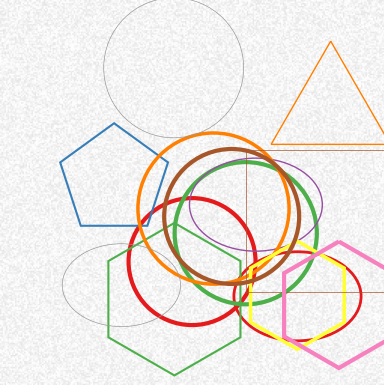[{"shape": "oval", "thickness": 2, "radius": 0.83, "center": [0.773, 0.23]}, {"shape": "circle", "thickness": 3, "radius": 0.82, "center": [0.499, 0.321]}, {"shape": "pentagon", "thickness": 1.5, "radius": 0.74, "center": [0.296, 0.533]}, {"shape": "circle", "thickness": 3, "radius": 0.92, "center": [0.638, 0.394]}, {"shape": "hexagon", "thickness": 1.5, "radius": 0.99, "center": [0.453, 0.223]}, {"shape": "oval", "thickness": 1, "radius": 0.86, "center": [0.665, 0.468]}, {"shape": "triangle", "thickness": 1, "radius": 0.89, "center": [0.859, 0.714]}, {"shape": "circle", "thickness": 2.5, "radius": 0.98, "center": [0.555, 0.458]}, {"shape": "hexagon", "thickness": 2.5, "radius": 0.7, "center": [0.772, 0.233]}, {"shape": "square", "thickness": 0.5, "radius": 0.92, "center": [0.824, 0.425]}, {"shape": "circle", "thickness": 3, "radius": 0.88, "center": [0.602, 0.438]}, {"shape": "hexagon", "thickness": 3, "radius": 0.82, "center": [0.88, 0.208]}, {"shape": "circle", "thickness": 0.5, "radius": 0.91, "center": [0.451, 0.824]}, {"shape": "oval", "thickness": 0.5, "radius": 0.77, "center": [0.315, 0.259]}]